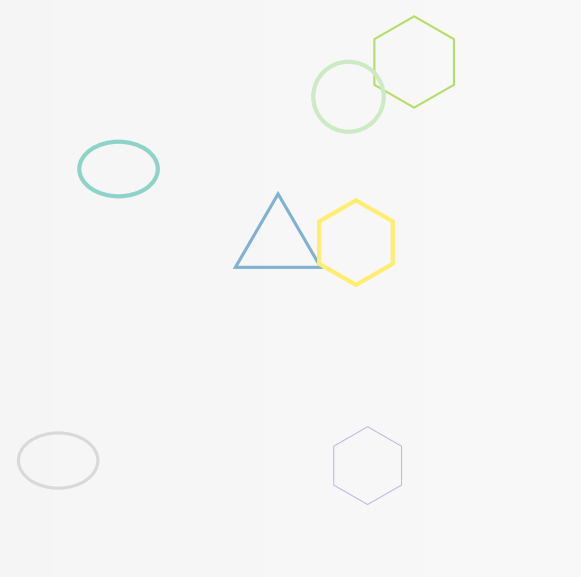[{"shape": "oval", "thickness": 2, "radius": 0.34, "center": [0.204, 0.706]}, {"shape": "hexagon", "thickness": 0.5, "radius": 0.34, "center": [0.632, 0.193]}, {"shape": "triangle", "thickness": 1.5, "radius": 0.42, "center": [0.478, 0.579]}, {"shape": "hexagon", "thickness": 1, "radius": 0.4, "center": [0.713, 0.892]}, {"shape": "oval", "thickness": 1.5, "radius": 0.34, "center": [0.1, 0.202]}, {"shape": "circle", "thickness": 2, "radius": 0.3, "center": [0.6, 0.832]}, {"shape": "hexagon", "thickness": 2, "radius": 0.37, "center": [0.612, 0.579]}]